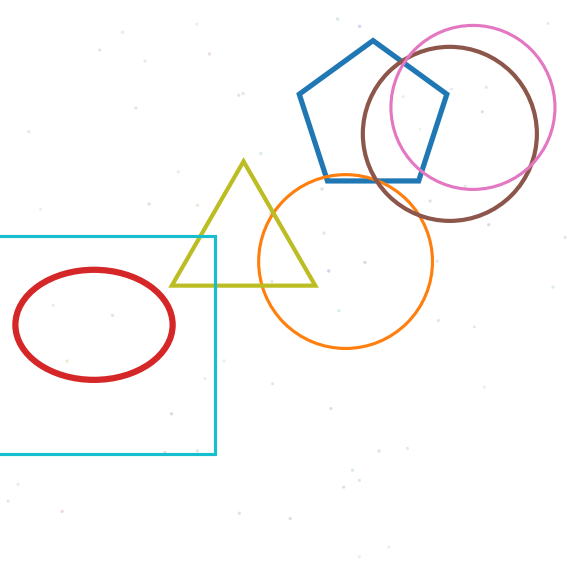[{"shape": "pentagon", "thickness": 2.5, "radius": 0.67, "center": [0.646, 0.794]}, {"shape": "circle", "thickness": 1.5, "radius": 0.75, "center": [0.598, 0.546]}, {"shape": "oval", "thickness": 3, "radius": 0.68, "center": [0.163, 0.437]}, {"shape": "circle", "thickness": 2, "radius": 0.75, "center": [0.779, 0.767]}, {"shape": "circle", "thickness": 1.5, "radius": 0.71, "center": [0.819, 0.813]}, {"shape": "triangle", "thickness": 2, "radius": 0.72, "center": [0.422, 0.576]}, {"shape": "square", "thickness": 1.5, "radius": 0.94, "center": [0.185, 0.402]}]